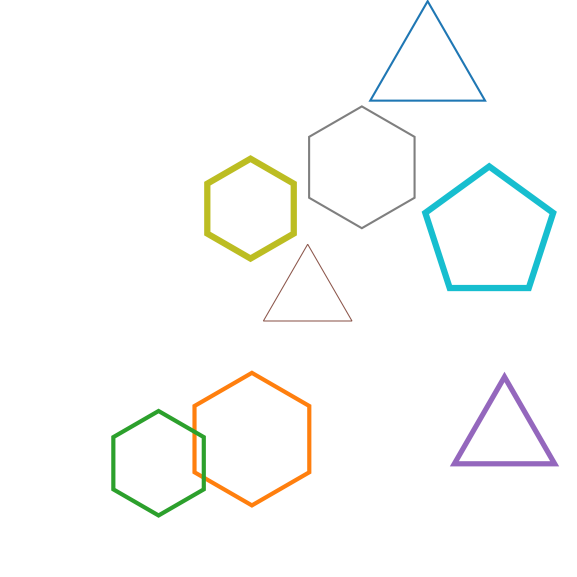[{"shape": "triangle", "thickness": 1, "radius": 0.57, "center": [0.741, 0.882]}, {"shape": "hexagon", "thickness": 2, "radius": 0.57, "center": [0.436, 0.239]}, {"shape": "hexagon", "thickness": 2, "radius": 0.45, "center": [0.275, 0.197]}, {"shape": "triangle", "thickness": 2.5, "radius": 0.5, "center": [0.874, 0.246]}, {"shape": "triangle", "thickness": 0.5, "radius": 0.44, "center": [0.533, 0.488]}, {"shape": "hexagon", "thickness": 1, "radius": 0.53, "center": [0.627, 0.709]}, {"shape": "hexagon", "thickness": 3, "radius": 0.43, "center": [0.434, 0.638]}, {"shape": "pentagon", "thickness": 3, "radius": 0.58, "center": [0.847, 0.595]}]